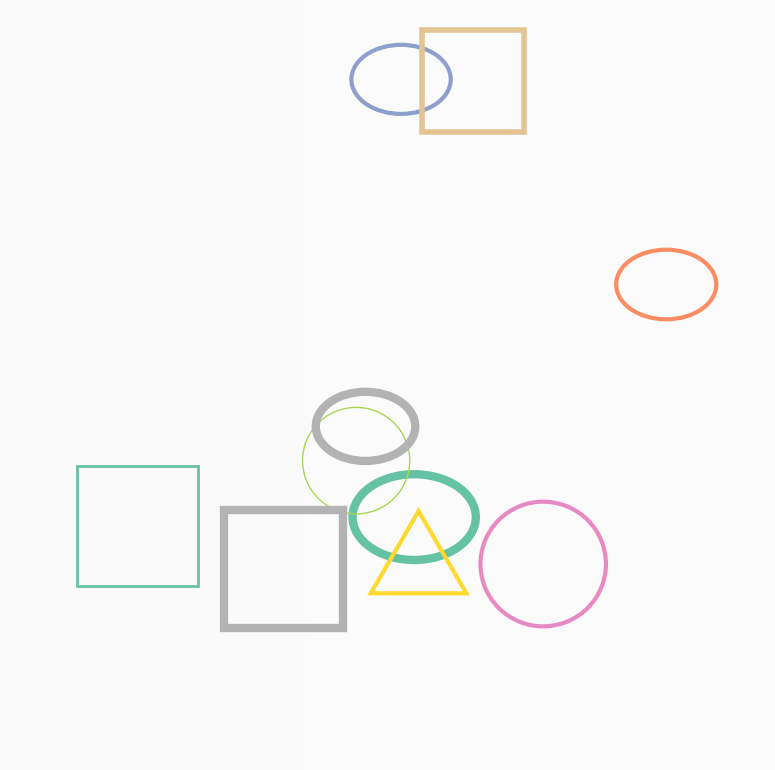[{"shape": "square", "thickness": 1, "radius": 0.39, "center": [0.177, 0.317]}, {"shape": "oval", "thickness": 3, "radius": 0.4, "center": [0.534, 0.328]}, {"shape": "oval", "thickness": 1.5, "radius": 0.32, "center": [0.86, 0.631]}, {"shape": "oval", "thickness": 1.5, "radius": 0.32, "center": [0.517, 0.897]}, {"shape": "circle", "thickness": 1.5, "radius": 0.4, "center": [0.701, 0.268]}, {"shape": "circle", "thickness": 0.5, "radius": 0.35, "center": [0.46, 0.402]}, {"shape": "triangle", "thickness": 1.5, "radius": 0.36, "center": [0.54, 0.265]}, {"shape": "square", "thickness": 2, "radius": 0.33, "center": [0.61, 0.895]}, {"shape": "oval", "thickness": 3, "radius": 0.32, "center": [0.472, 0.446]}, {"shape": "square", "thickness": 3, "radius": 0.38, "center": [0.366, 0.261]}]